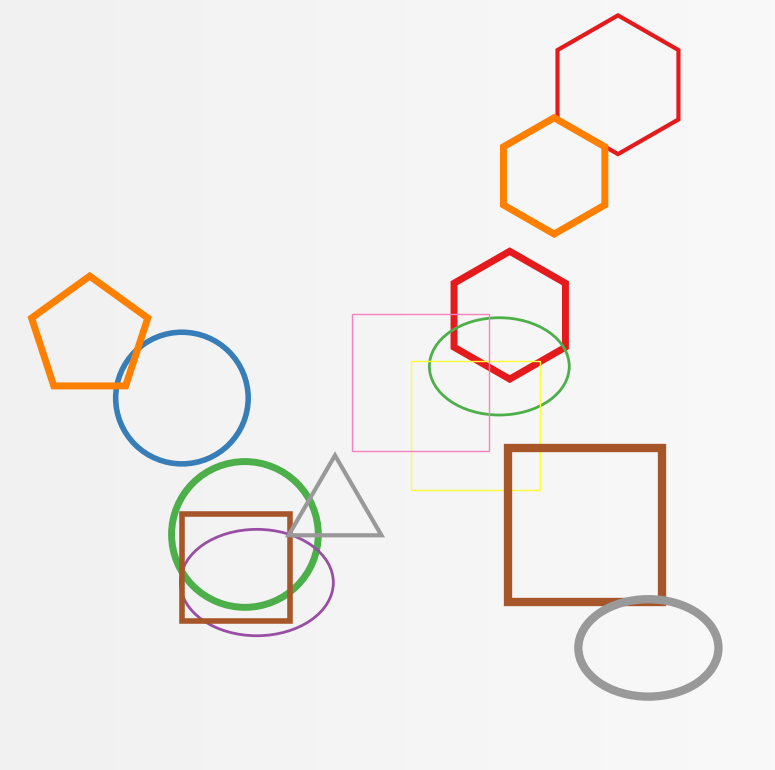[{"shape": "hexagon", "thickness": 2.5, "radius": 0.42, "center": [0.658, 0.591]}, {"shape": "hexagon", "thickness": 1.5, "radius": 0.45, "center": [0.797, 0.89]}, {"shape": "circle", "thickness": 2, "radius": 0.43, "center": [0.235, 0.483]}, {"shape": "circle", "thickness": 2.5, "radius": 0.47, "center": [0.316, 0.306]}, {"shape": "oval", "thickness": 1, "radius": 0.45, "center": [0.644, 0.524]}, {"shape": "oval", "thickness": 1, "radius": 0.49, "center": [0.331, 0.243]}, {"shape": "pentagon", "thickness": 2.5, "radius": 0.39, "center": [0.116, 0.563]}, {"shape": "hexagon", "thickness": 2.5, "radius": 0.38, "center": [0.715, 0.772]}, {"shape": "square", "thickness": 0.5, "radius": 0.42, "center": [0.614, 0.447]}, {"shape": "square", "thickness": 2, "radius": 0.35, "center": [0.304, 0.263]}, {"shape": "square", "thickness": 3, "radius": 0.5, "center": [0.755, 0.319]}, {"shape": "square", "thickness": 0.5, "radius": 0.44, "center": [0.543, 0.503]}, {"shape": "triangle", "thickness": 1.5, "radius": 0.35, "center": [0.432, 0.339]}, {"shape": "oval", "thickness": 3, "radius": 0.45, "center": [0.837, 0.159]}]